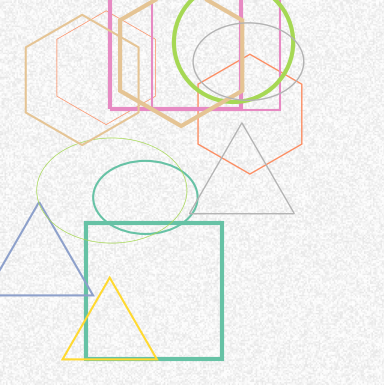[{"shape": "square", "thickness": 3, "radius": 0.88, "center": [0.4, 0.244]}, {"shape": "oval", "thickness": 1.5, "radius": 0.68, "center": [0.378, 0.487]}, {"shape": "hexagon", "thickness": 1, "radius": 0.78, "center": [0.649, 0.703]}, {"shape": "hexagon", "thickness": 0.5, "radius": 0.74, "center": [0.276, 0.824]}, {"shape": "triangle", "thickness": 1.5, "radius": 0.81, "center": [0.102, 0.314]}, {"shape": "square", "thickness": 1.5, "radius": 0.83, "center": [0.561, 0.881]}, {"shape": "square", "thickness": 3, "radius": 0.85, "center": [0.456, 0.885]}, {"shape": "circle", "thickness": 3, "radius": 0.77, "center": [0.607, 0.89]}, {"shape": "oval", "thickness": 0.5, "radius": 0.98, "center": [0.29, 0.505]}, {"shape": "triangle", "thickness": 1.5, "radius": 0.71, "center": [0.285, 0.137]}, {"shape": "hexagon", "thickness": 3, "radius": 0.92, "center": [0.471, 0.856]}, {"shape": "hexagon", "thickness": 1.5, "radius": 0.85, "center": [0.213, 0.792]}, {"shape": "oval", "thickness": 1, "radius": 0.72, "center": [0.645, 0.84]}, {"shape": "triangle", "thickness": 1, "radius": 0.79, "center": [0.628, 0.524]}]